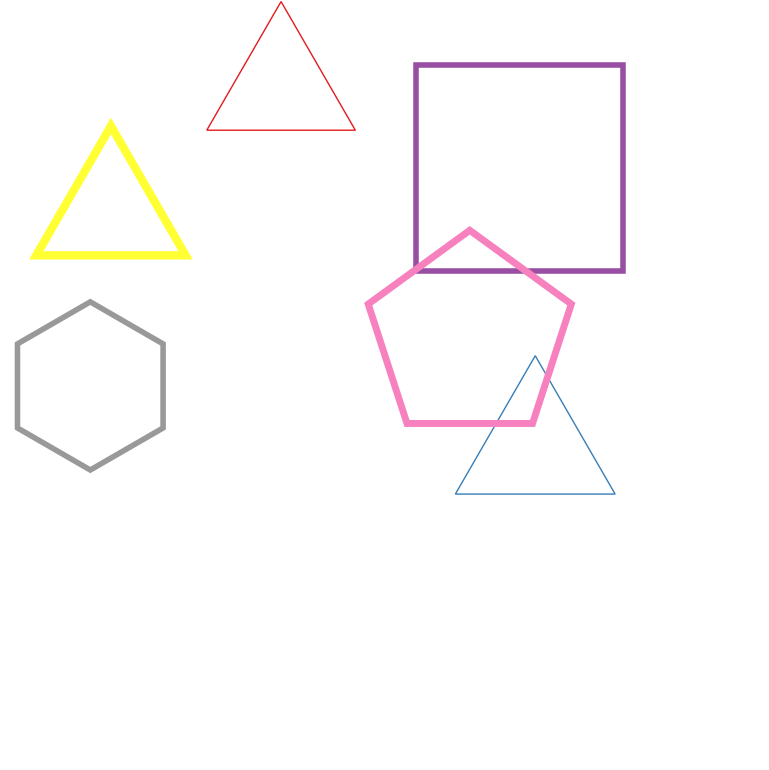[{"shape": "triangle", "thickness": 0.5, "radius": 0.56, "center": [0.365, 0.887]}, {"shape": "triangle", "thickness": 0.5, "radius": 0.6, "center": [0.695, 0.418]}, {"shape": "square", "thickness": 2, "radius": 0.67, "center": [0.675, 0.782]}, {"shape": "triangle", "thickness": 3, "radius": 0.56, "center": [0.144, 0.724]}, {"shape": "pentagon", "thickness": 2.5, "radius": 0.69, "center": [0.61, 0.562]}, {"shape": "hexagon", "thickness": 2, "radius": 0.55, "center": [0.117, 0.499]}]